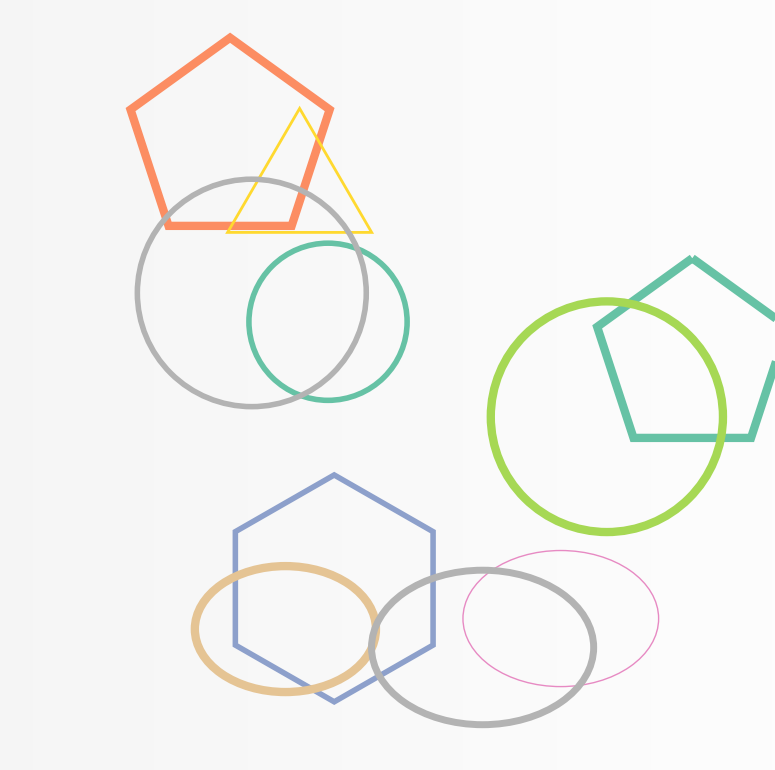[{"shape": "circle", "thickness": 2, "radius": 0.51, "center": [0.423, 0.582]}, {"shape": "pentagon", "thickness": 3, "radius": 0.64, "center": [0.893, 0.536]}, {"shape": "pentagon", "thickness": 3, "radius": 0.68, "center": [0.297, 0.816]}, {"shape": "hexagon", "thickness": 2, "radius": 0.74, "center": [0.431, 0.236]}, {"shape": "oval", "thickness": 0.5, "radius": 0.63, "center": [0.724, 0.197]}, {"shape": "circle", "thickness": 3, "radius": 0.75, "center": [0.783, 0.459]}, {"shape": "triangle", "thickness": 1, "radius": 0.54, "center": [0.387, 0.752]}, {"shape": "oval", "thickness": 3, "radius": 0.58, "center": [0.368, 0.183]}, {"shape": "circle", "thickness": 2, "radius": 0.74, "center": [0.325, 0.62]}, {"shape": "oval", "thickness": 2.5, "radius": 0.72, "center": [0.623, 0.159]}]